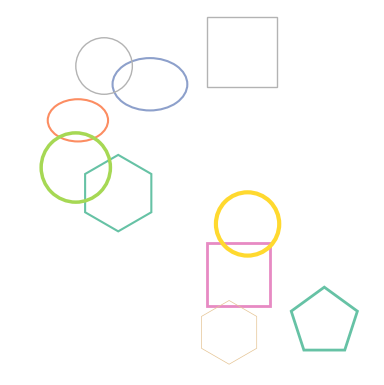[{"shape": "hexagon", "thickness": 1.5, "radius": 0.5, "center": [0.307, 0.498]}, {"shape": "pentagon", "thickness": 2, "radius": 0.45, "center": [0.842, 0.164]}, {"shape": "oval", "thickness": 1.5, "radius": 0.39, "center": [0.202, 0.687]}, {"shape": "oval", "thickness": 1.5, "radius": 0.49, "center": [0.389, 0.781]}, {"shape": "square", "thickness": 2, "radius": 0.41, "center": [0.619, 0.288]}, {"shape": "circle", "thickness": 2.5, "radius": 0.45, "center": [0.197, 0.565]}, {"shape": "circle", "thickness": 3, "radius": 0.41, "center": [0.643, 0.418]}, {"shape": "hexagon", "thickness": 0.5, "radius": 0.41, "center": [0.595, 0.137]}, {"shape": "circle", "thickness": 1, "radius": 0.37, "center": [0.27, 0.829]}, {"shape": "square", "thickness": 1, "radius": 0.45, "center": [0.629, 0.866]}]